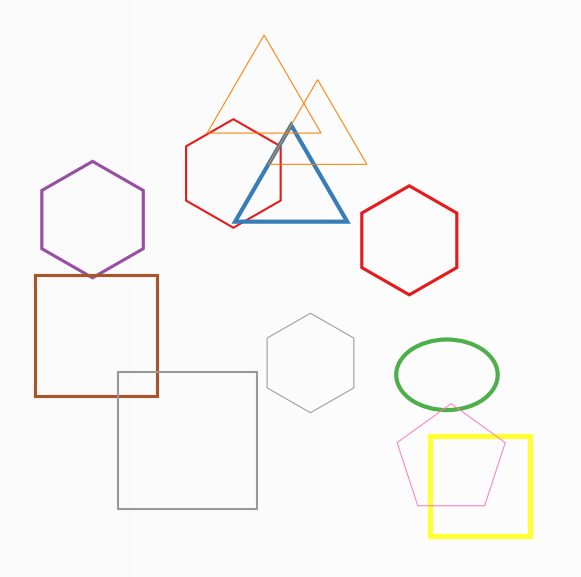[{"shape": "hexagon", "thickness": 1.5, "radius": 0.47, "center": [0.704, 0.583]}, {"shape": "hexagon", "thickness": 1, "radius": 0.47, "center": [0.401, 0.699]}, {"shape": "triangle", "thickness": 2, "radius": 0.56, "center": [0.501, 0.671]}, {"shape": "oval", "thickness": 2, "radius": 0.44, "center": [0.769, 0.35]}, {"shape": "hexagon", "thickness": 1.5, "radius": 0.5, "center": [0.159, 0.619]}, {"shape": "triangle", "thickness": 0.5, "radius": 0.57, "center": [0.454, 0.825]}, {"shape": "triangle", "thickness": 0.5, "radius": 0.49, "center": [0.546, 0.763]}, {"shape": "square", "thickness": 2.5, "radius": 0.43, "center": [0.826, 0.157]}, {"shape": "square", "thickness": 1.5, "radius": 0.53, "center": [0.165, 0.418]}, {"shape": "pentagon", "thickness": 0.5, "radius": 0.49, "center": [0.776, 0.202]}, {"shape": "hexagon", "thickness": 0.5, "radius": 0.43, "center": [0.534, 0.371]}, {"shape": "square", "thickness": 1, "radius": 0.6, "center": [0.323, 0.236]}]